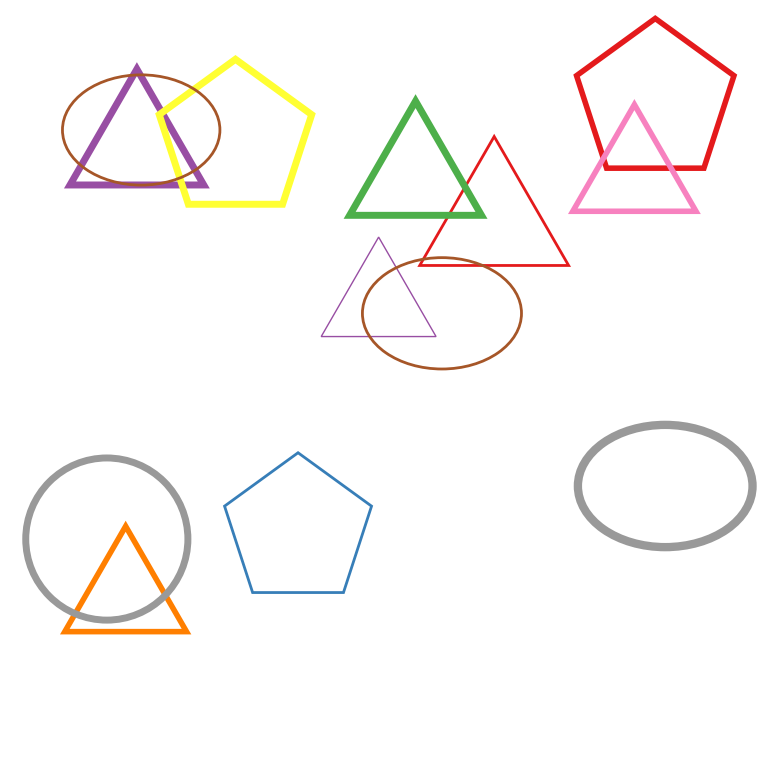[{"shape": "pentagon", "thickness": 2, "radius": 0.54, "center": [0.851, 0.869]}, {"shape": "triangle", "thickness": 1, "radius": 0.56, "center": [0.642, 0.711]}, {"shape": "pentagon", "thickness": 1, "radius": 0.5, "center": [0.387, 0.312]}, {"shape": "triangle", "thickness": 2.5, "radius": 0.49, "center": [0.54, 0.77]}, {"shape": "triangle", "thickness": 0.5, "radius": 0.43, "center": [0.492, 0.606]}, {"shape": "triangle", "thickness": 2.5, "radius": 0.5, "center": [0.178, 0.81]}, {"shape": "triangle", "thickness": 2, "radius": 0.46, "center": [0.163, 0.225]}, {"shape": "pentagon", "thickness": 2.5, "radius": 0.52, "center": [0.306, 0.819]}, {"shape": "oval", "thickness": 1, "radius": 0.51, "center": [0.183, 0.831]}, {"shape": "oval", "thickness": 1, "radius": 0.52, "center": [0.574, 0.593]}, {"shape": "triangle", "thickness": 2, "radius": 0.46, "center": [0.824, 0.772]}, {"shape": "circle", "thickness": 2.5, "radius": 0.53, "center": [0.139, 0.3]}, {"shape": "oval", "thickness": 3, "radius": 0.57, "center": [0.864, 0.369]}]